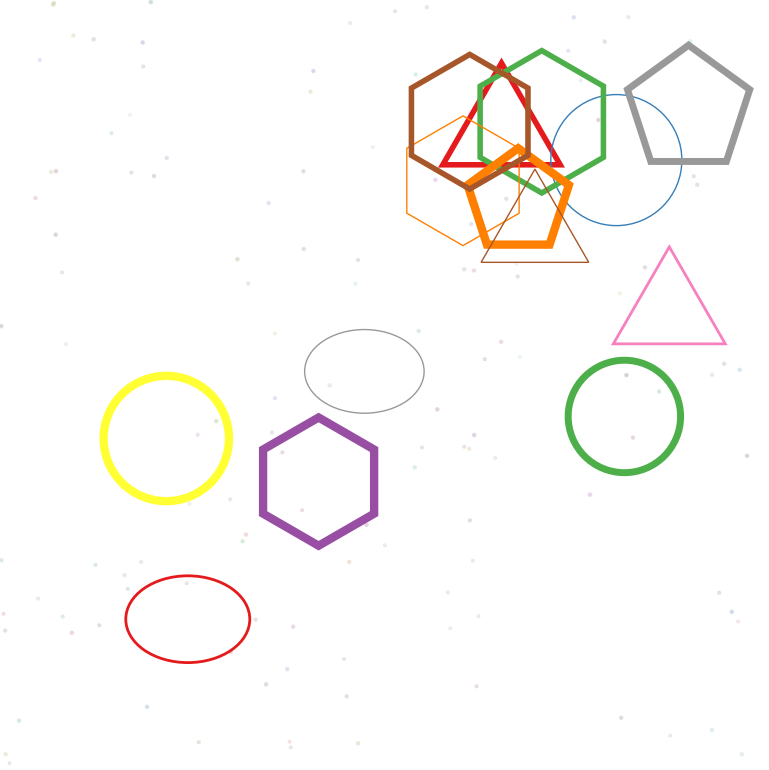[{"shape": "oval", "thickness": 1, "radius": 0.4, "center": [0.244, 0.196]}, {"shape": "triangle", "thickness": 2, "radius": 0.44, "center": [0.651, 0.83]}, {"shape": "circle", "thickness": 0.5, "radius": 0.43, "center": [0.8, 0.792]}, {"shape": "circle", "thickness": 2.5, "radius": 0.37, "center": [0.811, 0.459]}, {"shape": "hexagon", "thickness": 2, "radius": 0.46, "center": [0.704, 0.842]}, {"shape": "hexagon", "thickness": 3, "radius": 0.42, "center": [0.414, 0.375]}, {"shape": "hexagon", "thickness": 0.5, "radius": 0.42, "center": [0.601, 0.765]}, {"shape": "pentagon", "thickness": 3, "radius": 0.35, "center": [0.673, 0.738]}, {"shape": "circle", "thickness": 3, "radius": 0.41, "center": [0.216, 0.431]}, {"shape": "triangle", "thickness": 0.5, "radius": 0.4, "center": [0.695, 0.7]}, {"shape": "hexagon", "thickness": 2, "radius": 0.44, "center": [0.61, 0.842]}, {"shape": "triangle", "thickness": 1, "radius": 0.42, "center": [0.869, 0.595]}, {"shape": "pentagon", "thickness": 2.5, "radius": 0.42, "center": [0.894, 0.858]}, {"shape": "oval", "thickness": 0.5, "radius": 0.39, "center": [0.473, 0.518]}]